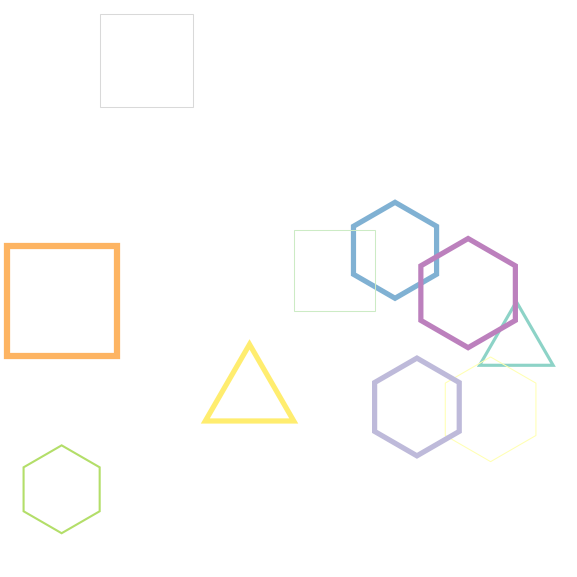[{"shape": "triangle", "thickness": 1.5, "radius": 0.37, "center": [0.894, 0.403]}, {"shape": "hexagon", "thickness": 0.5, "radius": 0.45, "center": [0.85, 0.29]}, {"shape": "hexagon", "thickness": 2.5, "radius": 0.42, "center": [0.722, 0.294]}, {"shape": "hexagon", "thickness": 2.5, "radius": 0.42, "center": [0.684, 0.566]}, {"shape": "square", "thickness": 3, "radius": 0.48, "center": [0.107, 0.477]}, {"shape": "hexagon", "thickness": 1, "radius": 0.38, "center": [0.107, 0.152]}, {"shape": "square", "thickness": 0.5, "radius": 0.4, "center": [0.254, 0.894]}, {"shape": "hexagon", "thickness": 2.5, "radius": 0.47, "center": [0.811, 0.492]}, {"shape": "square", "thickness": 0.5, "radius": 0.35, "center": [0.579, 0.53]}, {"shape": "triangle", "thickness": 2.5, "radius": 0.44, "center": [0.432, 0.314]}]